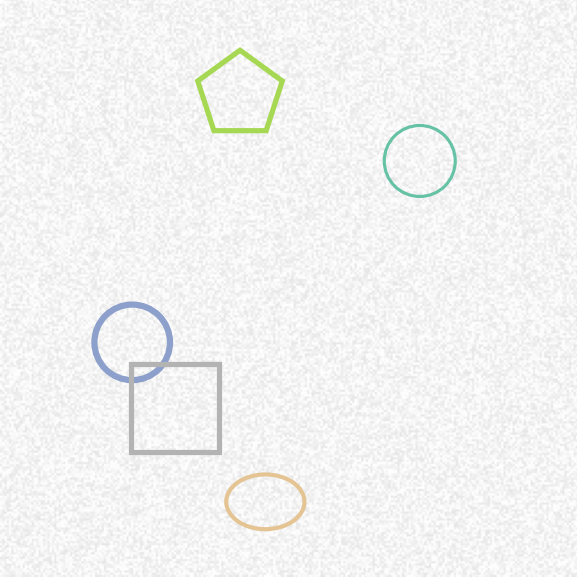[{"shape": "circle", "thickness": 1.5, "radius": 0.31, "center": [0.727, 0.72]}, {"shape": "circle", "thickness": 3, "radius": 0.33, "center": [0.229, 0.406]}, {"shape": "pentagon", "thickness": 2.5, "radius": 0.38, "center": [0.416, 0.835]}, {"shape": "oval", "thickness": 2, "radius": 0.34, "center": [0.459, 0.13]}, {"shape": "square", "thickness": 2.5, "radius": 0.38, "center": [0.303, 0.293]}]